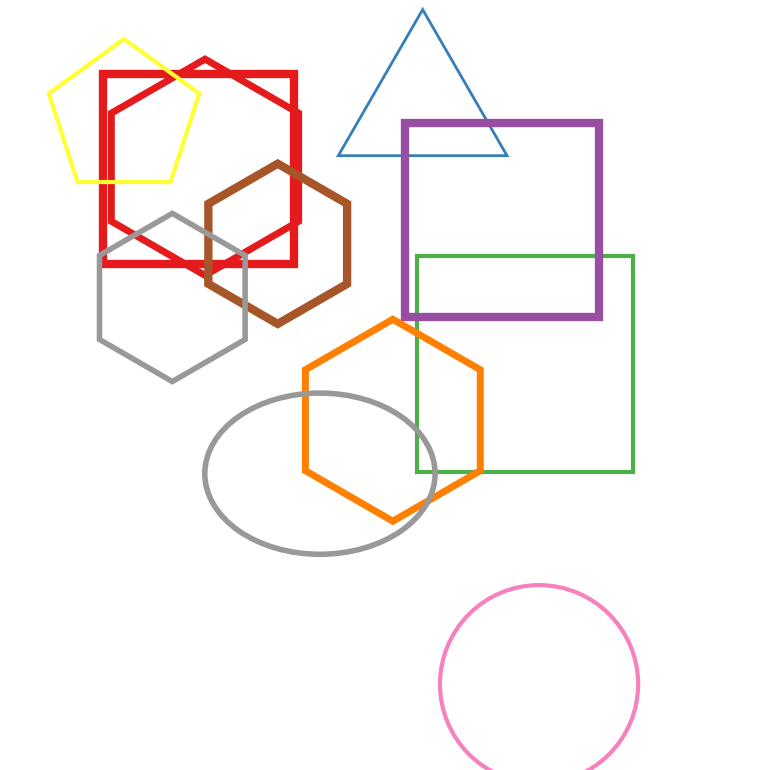[{"shape": "hexagon", "thickness": 2.5, "radius": 0.7, "center": [0.266, 0.783]}, {"shape": "square", "thickness": 3, "radius": 0.62, "center": [0.258, 0.781]}, {"shape": "triangle", "thickness": 1, "radius": 0.63, "center": [0.549, 0.861]}, {"shape": "square", "thickness": 1.5, "radius": 0.7, "center": [0.682, 0.527]}, {"shape": "square", "thickness": 3, "radius": 0.63, "center": [0.652, 0.715]}, {"shape": "hexagon", "thickness": 2.5, "radius": 0.66, "center": [0.51, 0.454]}, {"shape": "pentagon", "thickness": 1.5, "radius": 0.51, "center": [0.161, 0.847]}, {"shape": "hexagon", "thickness": 3, "radius": 0.52, "center": [0.361, 0.683]}, {"shape": "circle", "thickness": 1.5, "radius": 0.64, "center": [0.7, 0.111]}, {"shape": "hexagon", "thickness": 2, "radius": 0.55, "center": [0.224, 0.614]}, {"shape": "oval", "thickness": 2, "radius": 0.75, "center": [0.416, 0.385]}]